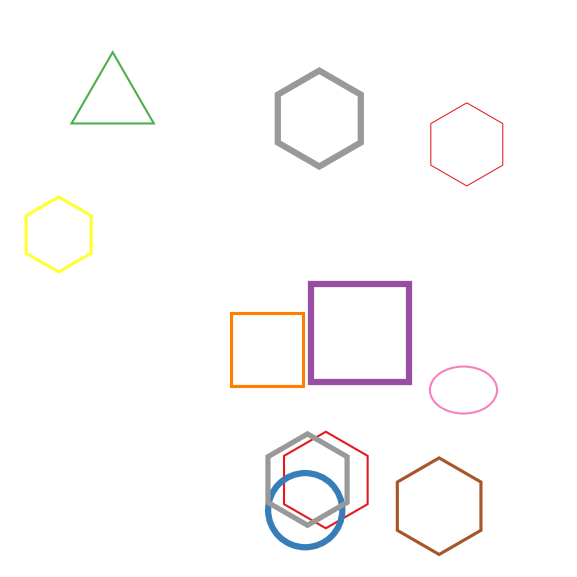[{"shape": "hexagon", "thickness": 1, "radius": 0.42, "center": [0.564, 0.168]}, {"shape": "hexagon", "thickness": 0.5, "radius": 0.36, "center": [0.808, 0.749]}, {"shape": "circle", "thickness": 3, "radius": 0.32, "center": [0.529, 0.116]}, {"shape": "triangle", "thickness": 1, "radius": 0.41, "center": [0.195, 0.826]}, {"shape": "square", "thickness": 3, "radius": 0.42, "center": [0.623, 0.422]}, {"shape": "square", "thickness": 1.5, "radius": 0.31, "center": [0.462, 0.394]}, {"shape": "hexagon", "thickness": 1.5, "radius": 0.32, "center": [0.102, 0.593]}, {"shape": "hexagon", "thickness": 1.5, "radius": 0.42, "center": [0.76, 0.123]}, {"shape": "oval", "thickness": 1, "radius": 0.29, "center": [0.803, 0.324]}, {"shape": "hexagon", "thickness": 3, "radius": 0.41, "center": [0.553, 0.794]}, {"shape": "hexagon", "thickness": 2.5, "radius": 0.4, "center": [0.533, 0.169]}]